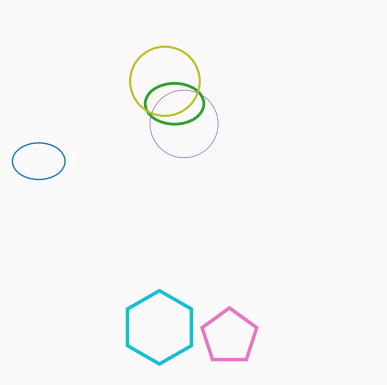[{"shape": "oval", "thickness": 1, "radius": 0.34, "center": [0.1, 0.581]}, {"shape": "oval", "thickness": 2, "radius": 0.38, "center": [0.45, 0.73]}, {"shape": "circle", "thickness": 0.5, "radius": 0.44, "center": [0.475, 0.678]}, {"shape": "pentagon", "thickness": 2.5, "radius": 0.37, "center": [0.592, 0.126]}, {"shape": "circle", "thickness": 1.5, "radius": 0.45, "center": [0.426, 0.789]}, {"shape": "hexagon", "thickness": 2.5, "radius": 0.48, "center": [0.411, 0.15]}]